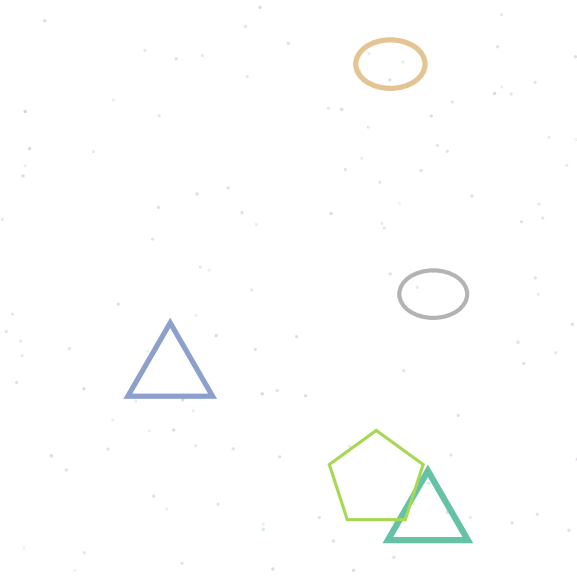[{"shape": "triangle", "thickness": 3, "radius": 0.4, "center": [0.741, 0.104]}, {"shape": "triangle", "thickness": 2.5, "radius": 0.42, "center": [0.295, 0.355]}, {"shape": "pentagon", "thickness": 1.5, "radius": 0.43, "center": [0.651, 0.168]}, {"shape": "oval", "thickness": 2.5, "radius": 0.3, "center": [0.676, 0.888]}, {"shape": "oval", "thickness": 2, "radius": 0.29, "center": [0.75, 0.49]}]